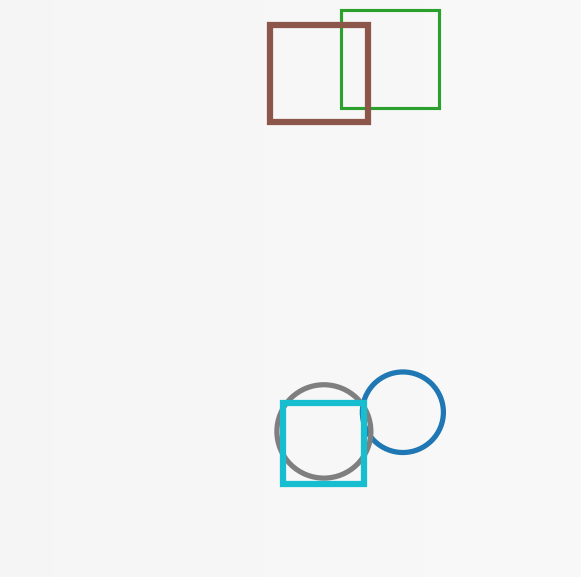[{"shape": "circle", "thickness": 2.5, "radius": 0.35, "center": [0.693, 0.285]}, {"shape": "square", "thickness": 1.5, "radius": 0.42, "center": [0.671, 0.897]}, {"shape": "square", "thickness": 3, "radius": 0.42, "center": [0.549, 0.871]}, {"shape": "circle", "thickness": 2.5, "radius": 0.4, "center": [0.557, 0.252]}, {"shape": "square", "thickness": 3, "radius": 0.35, "center": [0.557, 0.231]}]